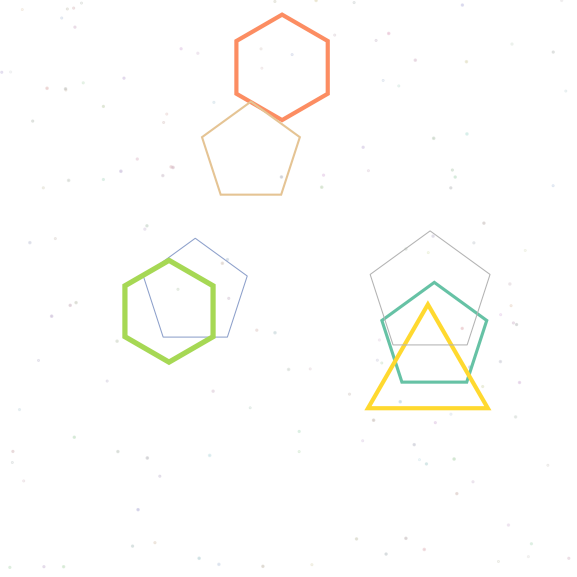[{"shape": "pentagon", "thickness": 1.5, "radius": 0.48, "center": [0.752, 0.415]}, {"shape": "hexagon", "thickness": 2, "radius": 0.46, "center": [0.488, 0.882]}, {"shape": "pentagon", "thickness": 0.5, "radius": 0.47, "center": [0.338, 0.492]}, {"shape": "hexagon", "thickness": 2.5, "radius": 0.44, "center": [0.293, 0.46]}, {"shape": "triangle", "thickness": 2, "radius": 0.6, "center": [0.741, 0.352]}, {"shape": "pentagon", "thickness": 1, "radius": 0.45, "center": [0.435, 0.734]}, {"shape": "pentagon", "thickness": 0.5, "radius": 0.55, "center": [0.745, 0.49]}]